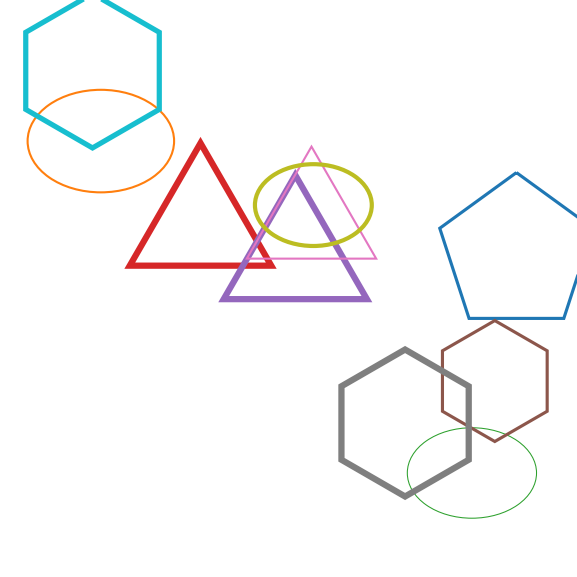[{"shape": "pentagon", "thickness": 1.5, "radius": 0.7, "center": [0.894, 0.561]}, {"shape": "oval", "thickness": 1, "radius": 0.63, "center": [0.175, 0.755]}, {"shape": "oval", "thickness": 0.5, "radius": 0.56, "center": [0.817, 0.18]}, {"shape": "triangle", "thickness": 3, "radius": 0.71, "center": [0.347, 0.61]}, {"shape": "triangle", "thickness": 3, "radius": 0.72, "center": [0.511, 0.553]}, {"shape": "hexagon", "thickness": 1.5, "radius": 0.52, "center": [0.857, 0.339]}, {"shape": "triangle", "thickness": 1, "radius": 0.65, "center": [0.539, 0.616]}, {"shape": "hexagon", "thickness": 3, "radius": 0.64, "center": [0.701, 0.267]}, {"shape": "oval", "thickness": 2, "radius": 0.51, "center": [0.543, 0.644]}, {"shape": "hexagon", "thickness": 2.5, "radius": 0.67, "center": [0.16, 0.876]}]